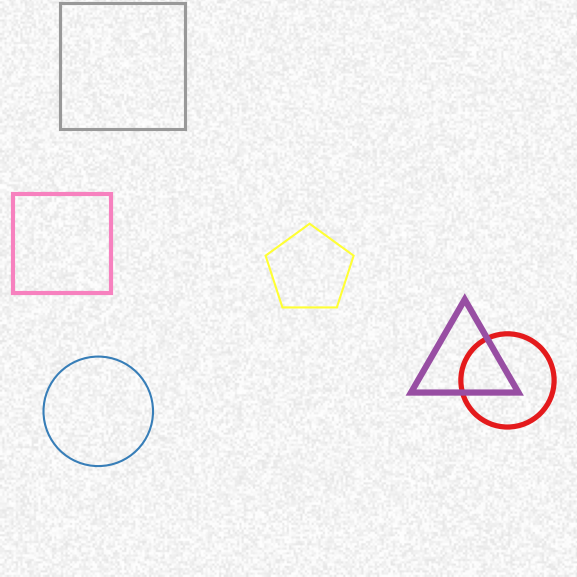[{"shape": "circle", "thickness": 2.5, "radius": 0.4, "center": [0.879, 0.34]}, {"shape": "circle", "thickness": 1, "radius": 0.47, "center": [0.17, 0.287]}, {"shape": "triangle", "thickness": 3, "radius": 0.54, "center": [0.805, 0.373]}, {"shape": "pentagon", "thickness": 1, "radius": 0.4, "center": [0.536, 0.532]}, {"shape": "square", "thickness": 2, "radius": 0.43, "center": [0.108, 0.577]}, {"shape": "square", "thickness": 1.5, "radius": 0.54, "center": [0.212, 0.885]}]